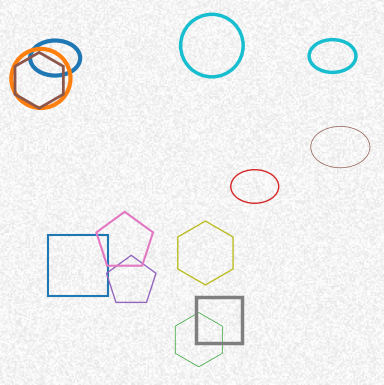[{"shape": "square", "thickness": 1.5, "radius": 0.39, "center": [0.203, 0.311]}, {"shape": "oval", "thickness": 3, "radius": 0.33, "center": [0.143, 0.849]}, {"shape": "circle", "thickness": 3, "radius": 0.38, "center": [0.106, 0.796]}, {"shape": "hexagon", "thickness": 0.5, "radius": 0.35, "center": [0.516, 0.118]}, {"shape": "oval", "thickness": 1, "radius": 0.31, "center": [0.662, 0.516]}, {"shape": "pentagon", "thickness": 1, "radius": 0.34, "center": [0.341, 0.269]}, {"shape": "hexagon", "thickness": 2, "radius": 0.36, "center": [0.102, 0.791]}, {"shape": "oval", "thickness": 0.5, "radius": 0.38, "center": [0.884, 0.618]}, {"shape": "pentagon", "thickness": 1.5, "radius": 0.39, "center": [0.324, 0.372]}, {"shape": "square", "thickness": 2.5, "radius": 0.3, "center": [0.569, 0.169]}, {"shape": "hexagon", "thickness": 1, "radius": 0.41, "center": [0.534, 0.343]}, {"shape": "oval", "thickness": 2.5, "radius": 0.3, "center": [0.864, 0.855]}, {"shape": "circle", "thickness": 2.5, "radius": 0.41, "center": [0.55, 0.882]}]